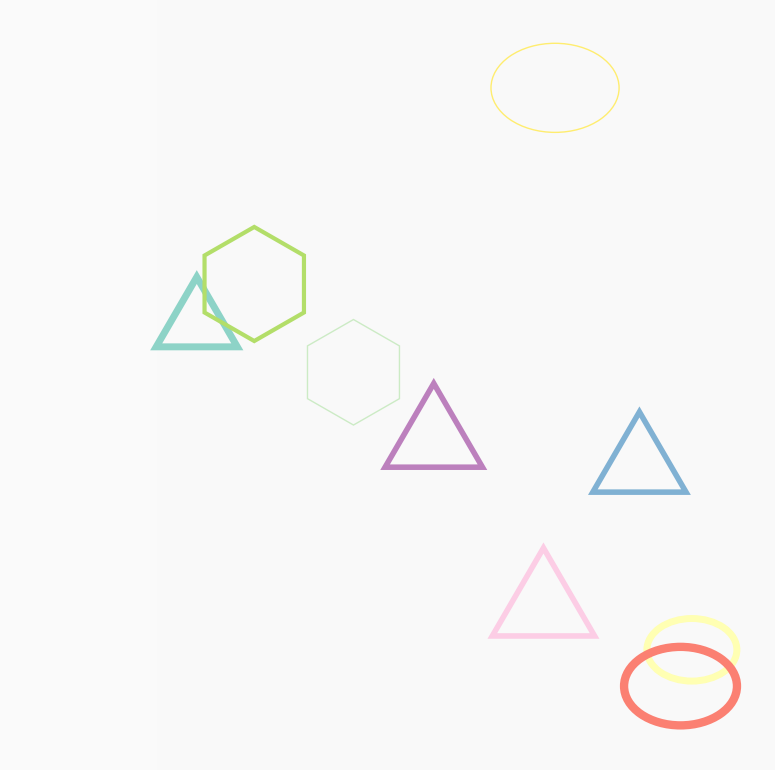[{"shape": "triangle", "thickness": 2.5, "radius": 0.3, "center": [0.254, 0.58]}, {"shape": "oval", "thickness": 2.5, "radius": 0.29, "center": [0.893, 0.156]}, {"shape": "oval", "thickness": 3, "radius": 0.36, "center": [0.878, 0.109]}, {"shape": "triangle", "thickness": 2, "radius": 0.35, "center": [0.825, 0.396]}, {"shape": "hexagon", "thickness": 1.5, "radius": 0.37, "center": [0.328, 0.631]}, {"shape": "triangle", "thickness": 2, "radius": 0.38, "center": [0.701, 0.212]}, {"shape": "triangle", "thickness": 2, "radius": 0.36, "center": [0.56, 0.43]}, {"shape": "hexagon", "thickness": 0.5, "radius": 0.34, "center": [0.456, 0.517]}, {"shape": "oval", "thickness": 0.5, "radius": 0.41, "center": [0.716, 0.886]}]